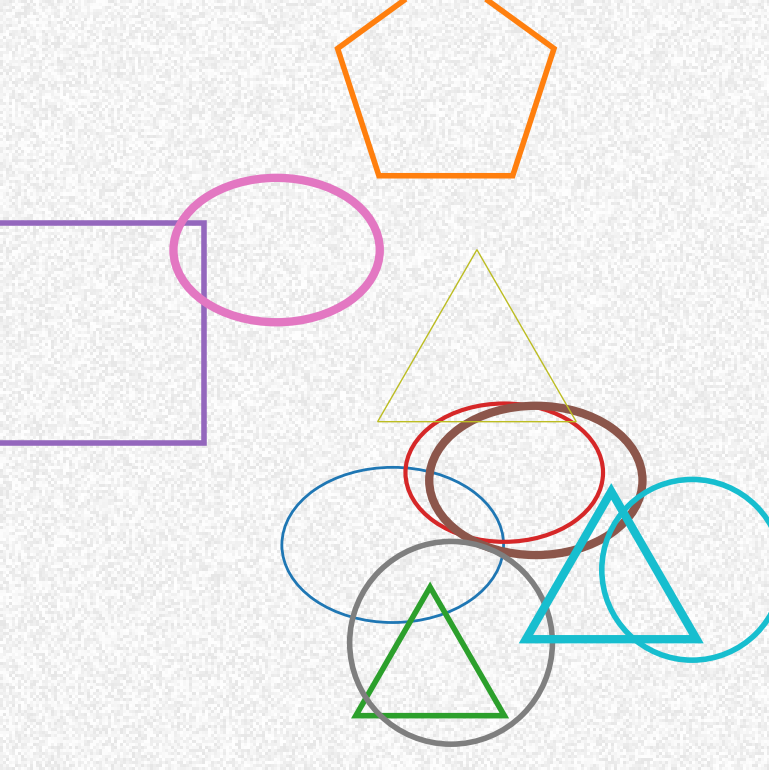[{"shape": "oval", "thickness": 1, "radius": 0.72, "center": [0.51, 0.292]}, {"shape": "pentagon", "thickness": 2, "radius": 0.74, "center": [0.579, 0.891]}, {"shape": "triangle", "thickness": 2, "radius": 0.56, "center": [0.559, 0.126]}, {"shape": "oval", "thickness": 1.5, "radius": 0.64, "center": [0.655, 0.386]}, {"shape": "square", "thickness": 2, "radius": 0.71, "center": [0.123, 0.568]}, {"shape": "oval", "thickness": 3, "radius": 0.69, "center": [0.696, 0.376]}, {"shape": "oval", "thickness": 3, "radius": 0.67, "center": [0.359, 0.675]}, {"shape": "circle", "thickness": 2, "radius": 0.66, "center": [0.586, 0.165]}, {"shape": "triangle", "thickness": 0.5, "radius": 0.74, "center": [0.619, 0.527]}, {"shape": "triangle", "thickness": 3, "radius": 0.64, "center": [0.794, 0.234]}, {"shape": "circle", "thickness": 2, "radius": 0.59, "center": [0.899, 0.26]}]